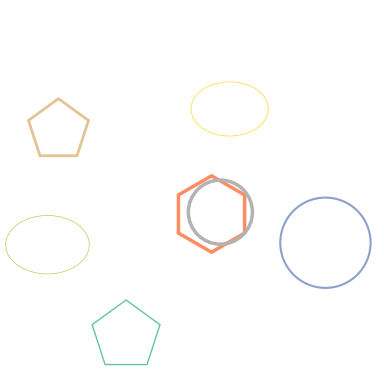[{"shape": "pentagon", "thickness": 1, "radius": 0.46, "center": [0.327, 0.128]}, {"shape": "hexagon", "thickness": 2.5, "radius": 0.5, "center": [0.549, 0.444]}, {"shape": "circle", "thickness": 1.5, "radius": 0.59, "center": [0.845, 0.369]}, {"shape": "oval", "thickness": 0.5, "radius": 0.54, "center": [0.123, 0.364]}, {"shape": "oval", "thickness": 0.5, "radius": 0.5, "center": [0.596, 0.717]}, {"shape": "pentagon", "thickness": 2, "radius": 0.41, "center": [0.152, 0.662]}, {"shape": "circle", "thickness": 2.5, "radius": 0.42, "center": [0.572, 0.449]}]